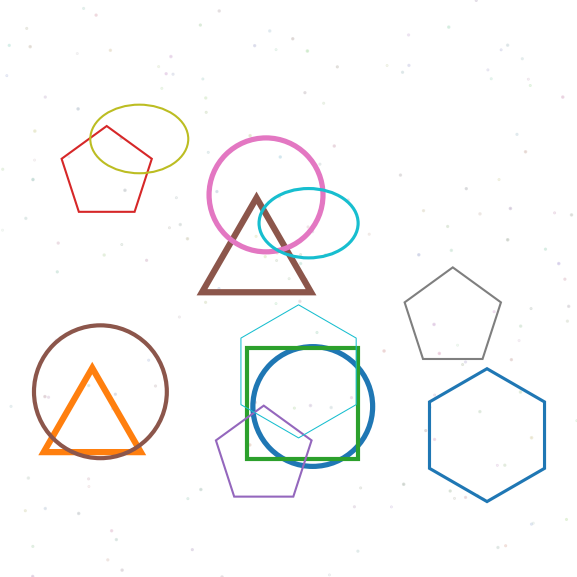[{"shape": "circle", "thickness": 2.5, "radius": 0.52, "center": [0.542, 0.295]}, {"shape": "hexagon", "thickness": 1.5, "radius": 0.58, "center": [0.843, 0.246]}, {"shape": "triangle", "thickness": 3, "radius": 0.49, "center": [0.16, 0.265]}, {"shape": "square", "thickness": 2, "radius": 0.48, "center": [0.523, 0.3]}, {"shape": "pentagon", "thickness": 1, "radius": 0.41, "center": [0.185, 0.699]}, {"shape": "pentagon", "thickness": 1, "radius": 0.44, "center": [0.457, 0.21]}, {"shape": "triangle", "thickness": 3, "radius": 0.55, "center": [0.444, 0.548]}, {"shape": "circle", "thickness": 2, "radius": 0.58, "center": [0.174, 0.321]}, {"shape": "circle", "thickness": 2.5, "radius": 0.49, "center": [0.461, 0.662]}, {"shape": "pentagon", "thickness": 1, "radius": 0.44, "center": [0.784, 0.448]}, {"shape": "oval", "thickness": 1, "radius": 0.42, "center": [0.241, 0.759]}, {"shape": "oval", "thickness": 1.5, "radius": 0.43, "center": [0.534, 0.613]}, {"shape": "hexagon", "thickness": 0.5, "radius": 0.58, "center": [0.517, 0.356]}]